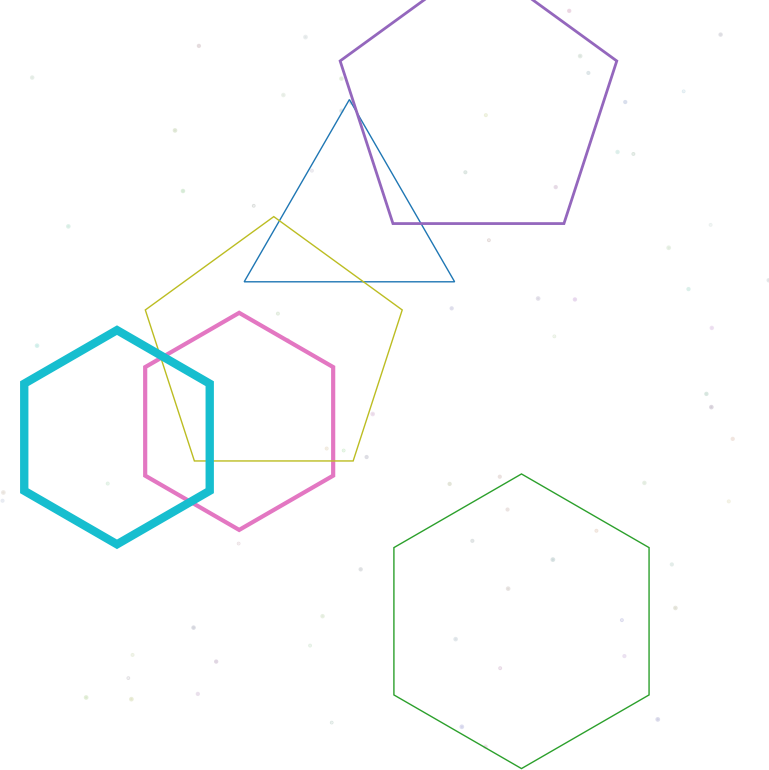[{"shape": "triangle", "thickness": 0.5, "radius": 0.79, "center": [0.454, 0.713]}, {"shape": "hexagon", "thickness": 0.5, "radius": 0.96, "center": [0.677, 0.193]}, {"shape": "pentagon", "thickness": 1, "radius": 0.94, "center": [0.621, 0.862]}, {"shape": "hexagon", "thickness": 1.5, "radius": 0.7, "center": [0.311, 0.453]}, {"shape": "pentagon", "thickness": 0.5, "radius": 0.88, "center": [0.356, 0.543]}, {"shape": "hexagon", "thickness": 3, "radius": 0.7, "center": [0.152, 0.432]}]